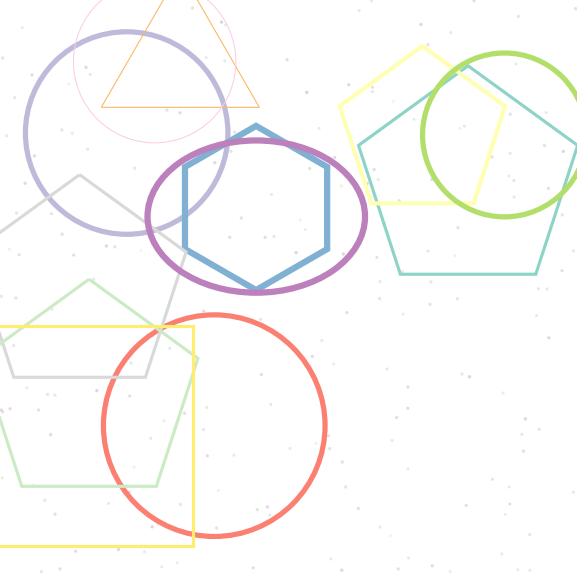[{"shape": "pentagon", "thickness": 1.5, "radius": 1.0, "center": [0.811, 0.686]}, {"shape": "pentagon", "thickness": 2, "radius": 0.75, "center": [0.731, 0.769]}, {"shape": "circle", "thickness": 2.5, "radius": 0.88, "center": [0.219, 0.769]}, {"shape": "circle", "thickness": 2.5, "radius": 0.96, "center": [0.371, 0.262]}, {"shape": "hexagon", "thickness": 3, "radius": 0.71, "center": [0.443, 0.639]}, {"shape": "triangle", "thickness": 0.5, "radius": 0.79, "center": [0.312, 0.892]}, {"shape": "circle", "thickness": 2.5, "radius": 0.71, "center": [0.874, 0.765]}, {"shape": "circle", "thickness": 0.5, "radius": 0.7, "center": [0.268, 0.892]}, {"shape": "pentagon", "thickness": 1.5, "radius": 0.97, "center": [0.138, 0.503]}, {"shape": "oval", "thickness": 3, "radius": 0.94, "center": [0.444, 0.624]}, {"shape": "pentagon", "thickness": 1.5, "radius": 0.99, "center": [0.154, 0.317]}, {"shape": "square", "thickness": 1.5, "radius": 0.95, "center": [0.144, 0.244]}]